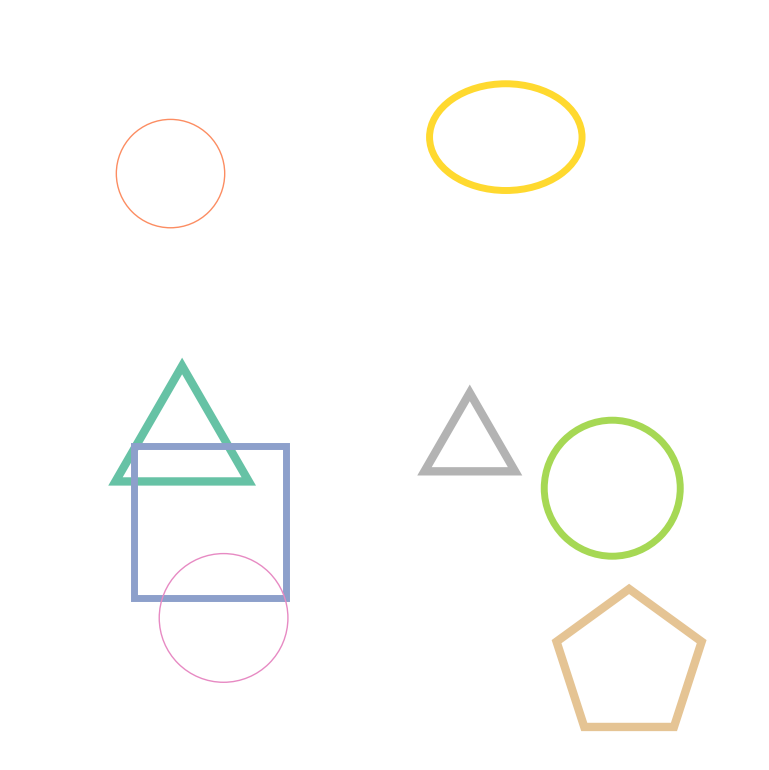[{"shape": "triangle", "thickness": 3, "radius": 0.5, "center": [0.237, 0.425]}, {"shape": "circle", "thickness": 0.5, "radius": 0.35, "center": [0.221, 0.775]}, {"shape": "square", "thickness": 2.5, "radius": 0.49, "center": [0.272, 0.323]}, {"shape": "circle", "thickness": 0.5, "radius": 0.42, "center": [0.29, 0.197]}, {"shape": "circle", "thickness": 2.5, "radius": 0.44, "center": [0.795, 0.366]}, {"shape": "oval", "thickness": 2.5, "radius": 0.5, "center": [0.657, 0.822]}, {"shape": "pentagon", "thickness": 3, "radius": 0.5, "center": [0.817, 0.136]}, {"shape": "triangle", "thickness": 3, "radius": 0.34, "center": [0.61, 0.422]}]